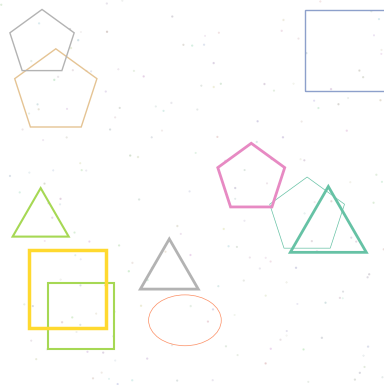[{"shape": "triangle", "thickness": 2, "radius": 0.57, "center": [0.853, 0.402]}, {"shape": "pentagon", "thickness": 0.5, "radius": 0.51, "center": [0.798, 0.438]}, {"shape": "oval", "thickness": 0.5, "radius": 0.47, "center": [0.48, 0.168]}, {"shape": "square", "thickness": 1, "radius": 0.53, "center": [0.899, 0.869]}, {"shape": "pentagon", "thickness": 2, "radius": 0.46, "center": [0.653, 0.536]}, {"shape": "square", "thickness": 1.5, "radius": 0.43, "center": [0.209, 0.179]}, {"shape": "triangle", "thickness": 1.5, "radius": 0.42, "center": [0.106, 0.427]}, {"shape": "square", "thickness": 2.5, "radius": 0.5, "center": [0.175, 0.25]}, {"shape": "pentagon", "thickness": 1, "radius": 0.56, "center": [0.145, 0.761]}, {"shape": "triangle", "thickness": 2, "radius": 0.43, "center": [0.44, 0.292]}, {"shape": "pentagon", "thickness": 1, "radius": 0.44, "center": [0.109, 0.888]}]